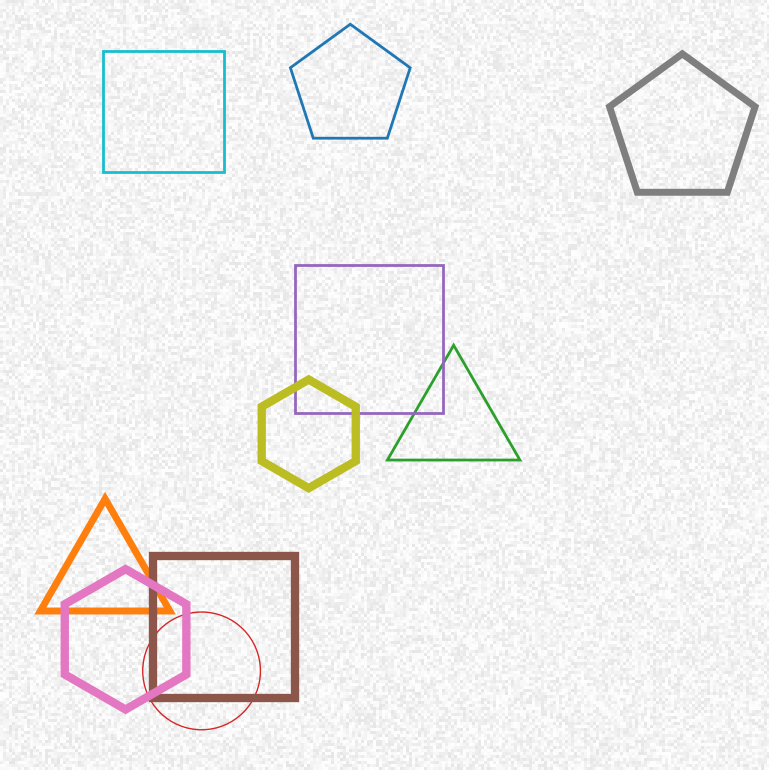[{"shape": "pentagon", "thickness": 1, "radius": 0.41, "center": [0.455, 0.887]}, {"shape": "triangle", "thickness": 2.5, "radius": 0.49, "center": [0.136, 0.255]}, {"shape": "triangle", "thickness": 1, "radius": 0.5, "center": [0.589, 0.452]}, {"shape": "circle", "thickness": 0.5, "radius": 0.38, "center": [0.262, 0.129]}, {"shape": "square", "thickness": 1, "radius": 0.48, "center": [0.48, 0.56]}, {"shape": "square", "thickness": 3, "radius": 0.46, "center": [0.291, 0.186]}, {"shape": "hexagon", "thickness": 3, "radius": 0.46, "center": [0.163, 0.17]}, {"shape": "pentagon", "thickness": 2.5, "radius": 0.5, "center": [0.886, 0.831]}, {"shape": "hexagon", "thickness": 3, "radius": 0.35, "center": [0.401, 0.437]}, {"shape": "square", "thickness": 1, "radius": 0.39, "center": [0.212, 0.855]}]